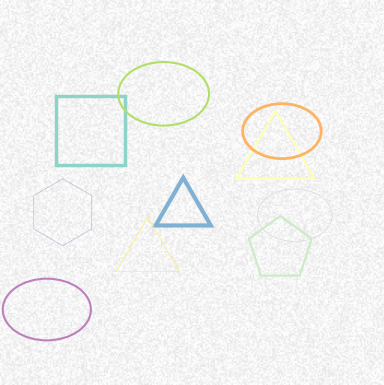[{"shape": "square", "thickness": 2.5, "radius": 0.45, "center": [0.235, 0.66]}, {"shape": "triangle", "thickness": 1.5, "radius": 0.59, "center": [0.716, 0.595]}, {"shape": "hexagon", "thickness": 0.5, "radius": 0.43, "center": [0.163, 0.449]}, {"shape": "triangle", "thickness": 3, "radius": 0.41, "center": [0.476, 0.456]}, {"shape": "oval", "thickness": 2, "radius": 0.51, "center": [0.732, 0.659]}, {"shape": "oval", "thickness": 1.5, "radius": 0.59, "center": [0.425, 0.756]}, {"shape": "oval", "thickness": 0.5, "radius": 0.49, "center": [0.766, 0.441]}, {"shape": "oval", "thickness": 1.5, "radius": 0.57, "center": [0.122, 0.196]}, {"shape": "pentagon", "thickness": 1.5, "radius": 0.43, "center": [0.728, 0.354]}, {"shape": "triangle", "thickness": 0.5, "radius": 0.47, "center": [0.384, 0.342]}]